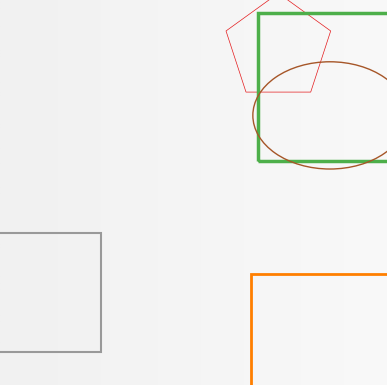[{"shape": "pentagon", "thickness": 0.5, "radius": 0.71, "center": [0.718, 0.876]}, {"shape": "square", "thickness": 2.5, "radius": 0.96, "center": [0.858, 0.774]}, {"shape": "square", "thickness": 2, "radius": 0.9, "center": [0.828, 0.107]}, {"shape": "oval", "thickness": 1, "radius": 0.99, "center": [0.851, 0.7]}, {"shape": "square", "thickness": 1.5, "radius": 0.77, "center": [0.107, 0.24]}]